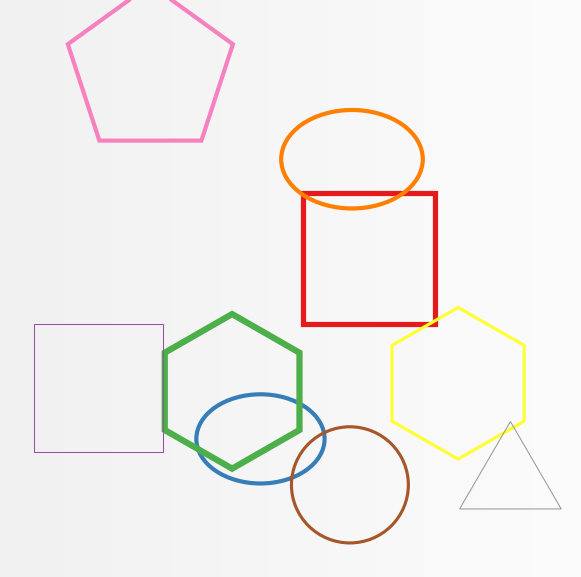[{"shape": "square", "thickness": 2.5, "radius": 0.57, "center": [0.635, 0.551]}, {"shape": "oval", "thickness": 2, "radius": 0.55, "center": [0.448, 0.239]}, {"shape": "hexagon", "thickness": 3, "radius": 0.67, "center": [0.399, 0.321]}, {"shape": "square", "thickness": 0.5, "radius": 0.55, "center": [0.169, 0.328]}, {"shape": "oval", "thickness": 2, "radius": 0.61, "center": [0.606, 0.723]}, {"shape": "hexagon", "thickness": 1.5, "radius": 0.66, "center": [0.788, 0.335]}, {"shape": "circle", "thickness": 1.5, "radius": 0.5, "center": [0.602, 0.16]}, {"shape": "pentagon", "thickness": 2, "radius": 0.75, "center": [0.259, 0.876]}, {"shape": "triangle", "thickness": 0.5, "radius": 0.5, "center": [0.878, 0.168]}]